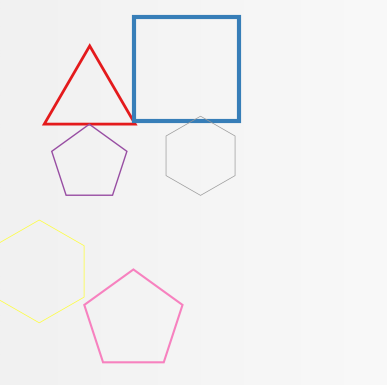[{"shape": "triangle", "thickness": 2, "radius": 0.68, "center": [0.232, 0.745]}, {"shape": "square", "thickness": 3, "radius": 0.68, "center": [0.482, 0.821]}, {"shape": "pentagon", "thickness": 1, "radius": 0.51, "center": [0.23, 0.575]}, {"shape": "hexagon", "thickness": 0.5, "radius": 0.67, "center": [0.101, 0.295]}, {"shape": "pentagon", "thickness": 1.5, "radius": 0.67, "center": [0.344, 0.167]}, {"shape": "hexagon", "thickness": 0.5, "radius": 0.51, "center": [0.518, 0.595]}]